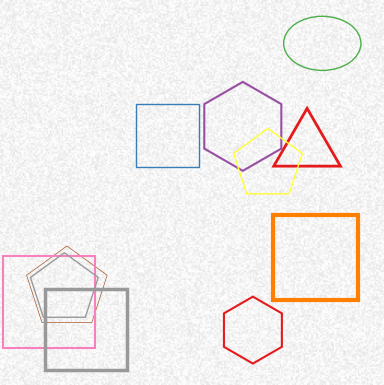[{"shape": "triangle", "thickness": 2, "radius": 0.5, "center": [0.798, 0.618]}, {"shape": "hexagon", "thickness": 1.5, "radius": 0.43, "center": [0.657, 0.143]}, {"shape": "square", "thickness": 1, "radius": 0.41, "center": [0.436, 0.648]}, {"shape": "oval", "thickness": 1, "radius": 0.5, "center": [0.837, 0.887]}, {"shape": "hexagon", "thickness": 1.5, "radius": 0.58, "center": [0.631, 0.672]}, {"shape": "square", "thickness": 3, "radius": 0.56, "center": [0.82, 0.331]}, {"shape": "pentagon", "thickness": 1, "radius": 0.47, "center": [0.696, 0.573]}, {"shape": "pentagon", "thickness": 0.5, "radius": 0.55, "center": [0.174, 0.251]}, {"shape": "square", "thickness": 1.5, "radius": 0.6, "center": [0.128, 0.216]}, {"shape": "pentagon", "thickness": 1, "radius": 0.46, "center": [0.167, 0.251]}, {"shape": "square", "thickness": 2.5, "radius": 0.53, "center": [0.223, 0.144]}]